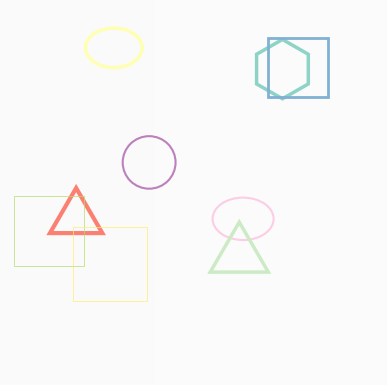[{"shape": "hexagon", "thickness": 2.5, "radius": 0.39, "center": [0.729, 0.821]}, {"shape": "oval", "thickness": 2.5, "radius": 0.37, "center": [0.294, 0.876]}, {"shape": "triangle", "thickness": 3, "radius": 0.39, "center": [0.197, 0.434]}, {"shape": "square", "thickness": 2, "radius": 0.39, "center": [0.768, 0.825]}, {"shape": "square", "thickness": 0.5, "radius": 0.46, "center": [0.127, 0.4]}, {"shape": "oval", "thickness": 1.5, "radius": 0.39, "center": [0.627, 0.432]}, {"shape": "circle", "thickness": 1.5, "radius": 0.34, "center": [0.385, 0.578]}, {"shape": "triangle", "thickness": 2.5, "radius": 0.43, "center": [0.617, 0.337]}, {"shape": "square", "thickness": 0.5, "radius": 0.48, "center": [0.283, 0.314]}]